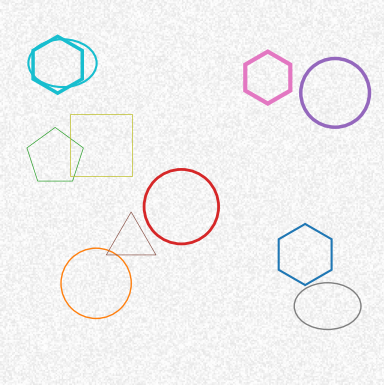[{"shape": "hexagon", "thickness": 1.5, "radius": 0.4, "center": [0.793, 0.339]}, {"shape": "circle", "thickness": 1, "radius": 0.46, "center": [0.25, 0.264]}, {"shape": "pentagon", "thickness": 0.5, "radius": 0.39, "center": [0.143, 0.592]}, {"shape": "circle", "thickness": 2, "radius": 0.48, "center": [0.471, 0.463]}, {"shape": "circle", "thickness": 2.5, "radius": 0.45, "center": [0.87, 0.759]}, {"shape": "triangle", "thickness": 0.5, "radius": 0.37, "center": [0.341, 0.375]}, {"shape": "hexagon", "thickness": 3, "radius": 0.34, "center": [0.696, 0.798]}, {"shape": "oval", "thickness": 1, "radius": 0.43, "center": [0.851, 0.205]}, {"shape": "square", "thickness": 0.5, "radius": 0.41, "center": [0.262, 0.623]}, {"shape": "oval", "thickness": 1.5, "radius": 0.44, "center": [0.162, 0.836]}, {"shape": "hexagon", "thickness": 2.5, "radius": 0.37, "center": [0.15, 0.832]}]